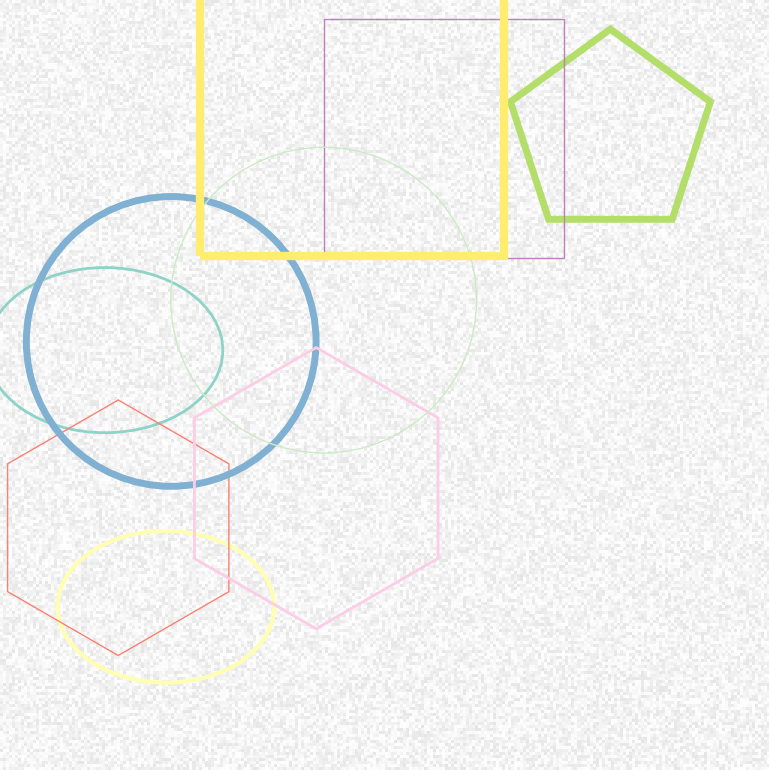[{"shape": "oval", "thickness": 1, "radius": 0.77, "center": [0.136, 0.545]}, {"shape": "oval", "thickness": 1.5, "radius": 0.7, "center": [0.215, 0.212]}, {"shape": "hexagon", "thickness": 0.5, "radius": 0.83, "center": [0.154, 0.315]}, {"shape": "circle", "thickness": 2.5, "radius": 0.94, "center": [0.222, 0.557]}, {"shape": "pentagon", "thickness": 2.5, "radius": 0.68, "center": [0.793, 0.826]}, {"shape": "hexagon", "thickness": 1, "radius": 0.91, "center": [0.411, 0.366]}, {"shape": "square", "thickness": 0.5, "radius": 0.78, "center": [0.577, 0.821]}, {"shape": "circle", "thickness": 0.5, "radius": 0.99, "center": [0.42, 0.61]}, {"shape": "square", "thickness": 3, "radius": 0.99, "center": [0.457, 0.865]}]